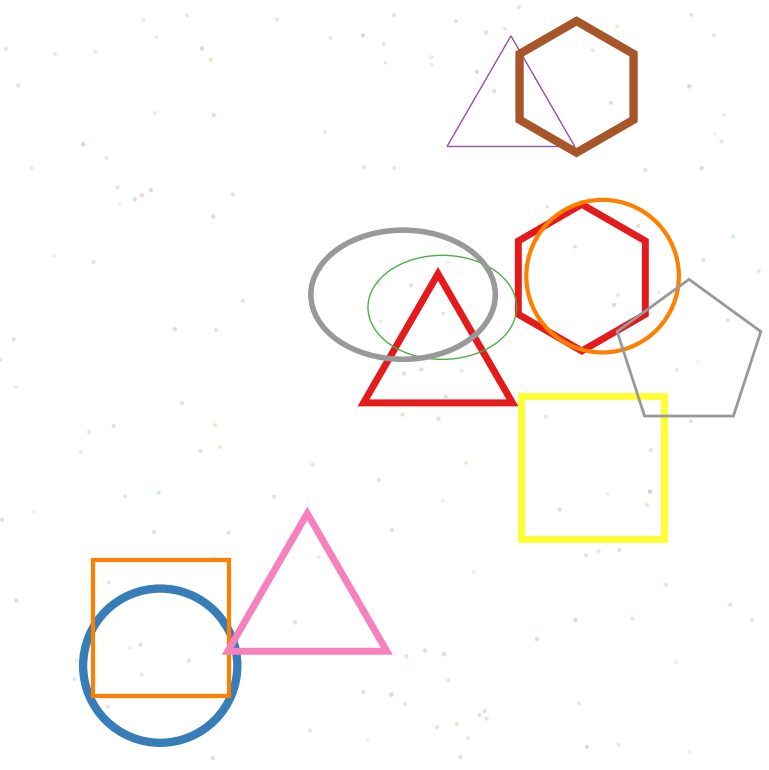[{"shape": "triangle", "thickness": 2.5, "radius": 0.56, "center": [0.569, 0.533]}, {"shape": "hexagon", "thickness": 2.5, "radius": 0.48, "center": [0.756, 0.639]}, {"shape": "circle", "thickness": 3, "radius": 0.5, "center": [0.208, 0.135]}, {"shape": "oval", "thickness": 0.5, "radius": 0.48, "center": [0.574, 0.601]}, {"shape": "triangle", "thickness": 0.5, "radius": 0.48, "center": [0.664, 0.858]}, {"shape": "circle", "thickness": 1.5, "radius": 0.5, "center": [0.783, 0.641]}, {"shape": "square", "thickness": 1.5, "radius": 0.44, "center": [0.209, 0.184]}, {"shape": "square", "thickness": 2.5, "radius": 0.47, "center": [0.77, 0.393]}, {"shape": "hexagon", "thickness": 3, "radius": 0.43, "center": [0.749, 0.887]}, {"shape": "triangle", "thickness": 2.5, "radius": 0.6, "center": [0.399, 0.214]}, {"shape": "pentagon", "thickness": 1, "radius": 0.49, "center": [0.895, 0.539]}, {"shape": "oval", "thickness": 2, "radius": 0.6, "center": [0.524, 0.617]}]